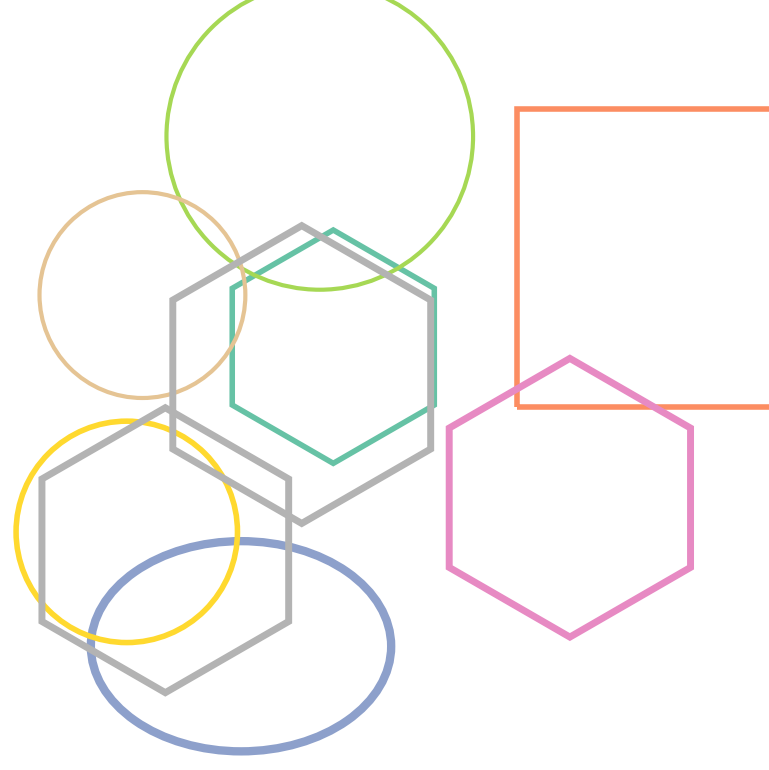[{"shape": "hexagon", "thickness": 2, "radius": 0.76, "center": [0.433, 0.55]}, {"shape": "square", "thickness": 2, "radius": 0.97, "center": [0.865, 0.665]}, {"shape": "oval", "thickness": 3, "radius": 0.98, "center": [0.313, 0.161]}, {"shape": "hexagon", "thickness": 2.5, "radius": 0.9, "center": [0.74, 0.354]}, {"shape": "circle", "thickness": 1.5, "radius": 1.0, "center": [0.415, 0.823]}, {"shape": "circle", "thickness": 2, "radius": 0.72, "center": [0.165, 0.309]}, {"shape": "circle", "thickness": 1.5, "radius": 0.67, "center": [0.185, 0.617]}, {"shape": "hexagon", "thickness": 2.5, "radius": 0.97, "center": [0.392, 0.514]}, {"shape": "hexagon", "thickness": 2.5, "radius": 0.93, "center": [0.215, 0.285]}]